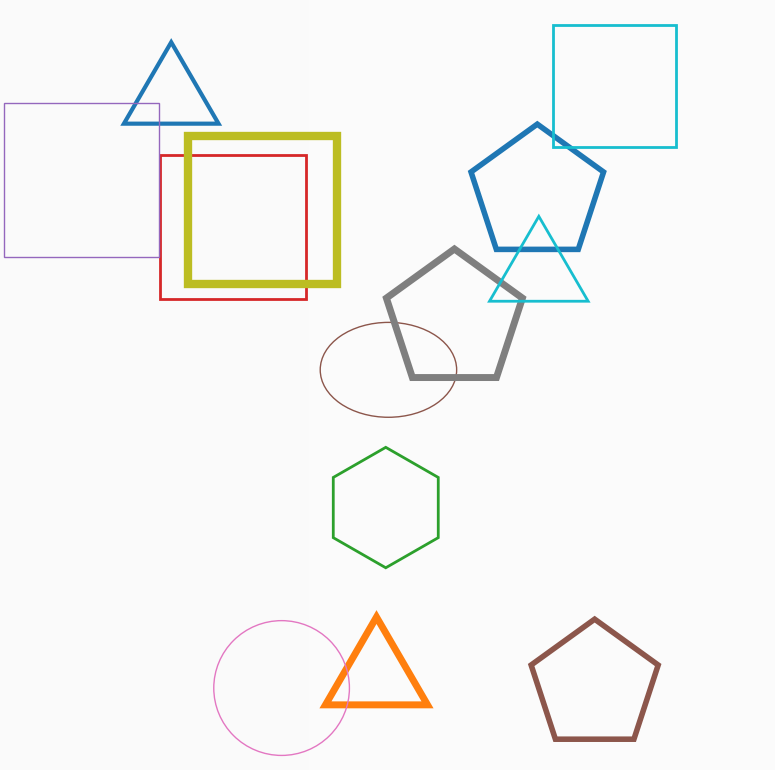[{"shape": "triangle", "thickness": 1.5, "radius": 0.35, "center": [0.221, 0.875]}, {"shape": "pentagon", "thickness": 2, "radius": 0.45, "center": [0.693, 0.749]}, {"shape": "triangle", "thickness": 2.5, "radius": 0.38, "center": [0.486, 0.123]}, {"shape": "hexagon", "thickness": 1, "radius": 0.39, "center": [0.498, 0.341]}, {"shape": "square", "thickness": 1, "radius": 0.47, "center": [0.301, 0.706]}, {"shape": "square", "thickness": 0.5, "radius": 0.5, "center": [0.105, 0.766]}, {"shape": "oval", "thickness": 0.5, "radius": 0.44, "center": [0.501, 0.52]}, {"shape": "pentagon", "thickness": 2, "radius": 0.43, "center": [0.767, 0.11]}, {"shape": "circle", "thickness": 0.5, "radius": 0.44, "center": [0.363, 0.106]}, {"shape": "pentagon", "thickness": 2.5, "radius": 0.46, "center": [0.586, 0.584]}, {"shape": "square", "thickness": 3, "radius": 0.48, "center": [0.339, 0.727]}, {"shape": "square", "thickness": 1, "radius": 0.4, "center": [0.793, 0.888]}, {"shape": "triangle", "thickness": 1, "radius": 0.37, "center": [0.695, 0.646]}]